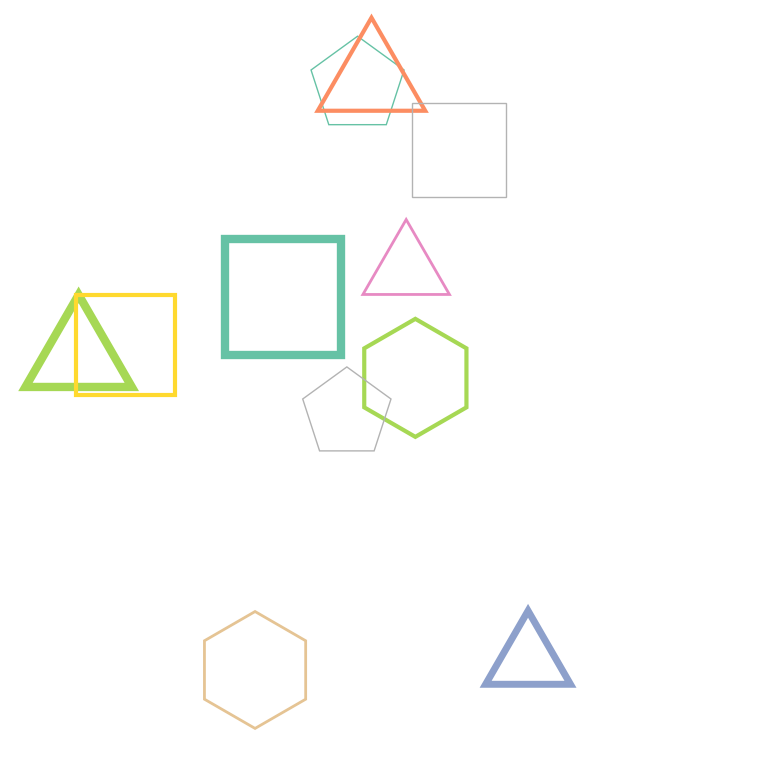[{"shape": "pentagon", "thickness": 0.5, "radius": 0.32, "center": [0.464, 0.889]}, {"shape": "square", "thickness": 3, "radius": 0.38, "center": [0.367, 0.615]}, {"shape": "triangle", "thickness": 1.5, "radius": 0.4, "center": [0.482, 0.896]}, {"shape": "triangle", "thickness": 2.5, "radius": 0.32, "center": [0.686, 0.143]}, {"shape": "triangle", "thickness": 1, "radius": 0.32, "center": [0.528, 0.65]}, {"shape": "triangle", "thickness": 3, "radius": 0.4, "center": [0.102, 0.537]}, {"shape": "hexagon", "thickness": 1.5, "radius": 0.38, "center": [0.539, 0.509]}, {"shape": "square", "thickness": 1.5, "radius": 0.32, "center": [0.163, 0.552]}, {"shape": "hexagon", "thickness": 1, "radius": 0.38, "center": [0.331, 0.13]}, {"shape": "square", "thickness": 0.5, "radius": 0.31, "center": [0.596, 0.805]}, {"shape": "pentagon", "thickness": 0.5, "radius": 0.3, "center": [0.45, 0.463]}]